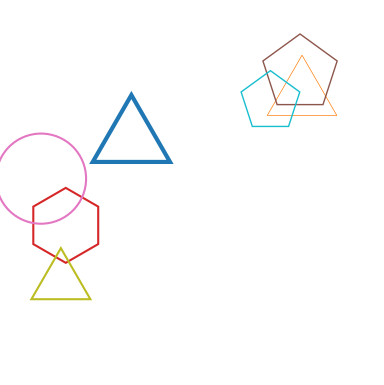[{"shape": "triangle", "thickness": 3, "radius": 0.58, "center": [0.341, 0.637]}, {"shape": "triangle", "thickness": 0.5, "radius": 0.52, "center": [0.785, 0.752]}, {"shape": "hexagon", "thickness": 1.5, "radius": 0.49, "center": [0.171, 0.415]}, {"shape": "pentagon", "thickness": 1, "radius": 0.51, "center": [0.779, 0.81]}, {"shape": "circle", "thickness": 1.5, "radius": 0.59, "center": [0.107, 0.536]}, {"shape": "triangle", "thickness": 1.5, "radius": 0.44, "center": [0.158, 0.267]}, {"shape": "pentagon", "thickness": 1, "radius": 0.4, "center": [0.702, 0.736]}]